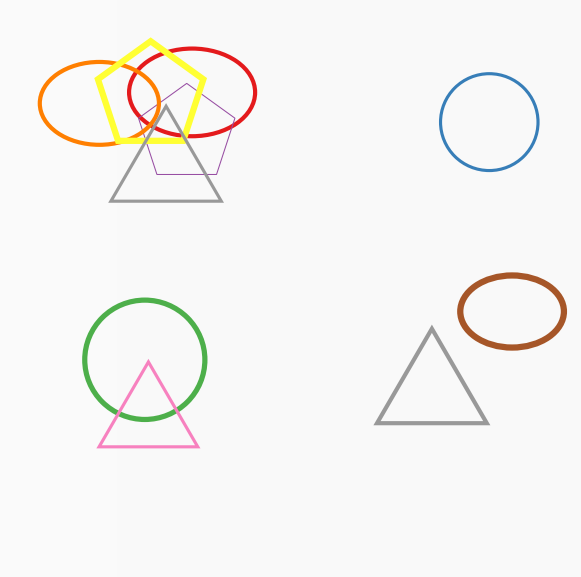[{"shape": "oval", "thickness": 2, "radius": 0.54, "center": [0.33, 0.839]}, {"shape": "circle", "thickness": 1.5, "radius": 0.42, "center": [0.842, 0.788]}, {"shape": "circle", "thickness": 2.5, "radius": 0.52, "center": [0.249, 0.376]}, {"shape": "pentagon", "thickness": 0.5, "radius": 0.44, "center": [0.321, 0.768]}, {"shape": "oval", "thickness": 2, "radius": 0.51, "center": [0.171, 0.82]}, {"shape": "pentagon", "thickness": 3, "radius": 0.48, "center": [0.259, 0.832]}, {"shape": "oval", "thickness": 3, "radius": 0.45, "center": [0.881, 0.46]}, {"shape": "triangle", "thickness": 1.5, "radius": 0.49, "center": [0.255, 0.274]}, {"shape": "triangle", "thickness": 1.5, "radius": 0.55, "center": [0.286, 0.706]}, {"shape": "triangle", "thickness": 2, "radius": 0.55, "center": [0.743, 0.321]}]